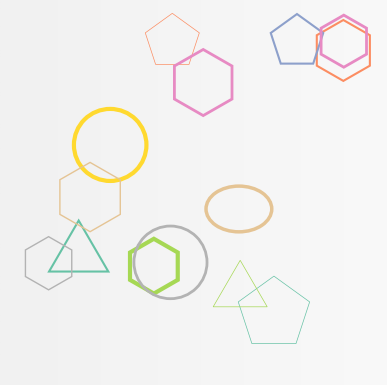[{"shape": "pentagon", "thickness": 0.5, "radius": 0.48, "center": [0.707, 0.186]}, {"shape": "triangle", "thickness": 1.5, "radius": 0.44, "center": [0.203, 0.339]}, {"shape": "pentagon", "thickness": 0.5, "radius": 0.37, "center": [0.445, 0.892]}, {"shape": "hexagon", "thickness": 1.5, "radius": 0.4, "center": [0.886, 0.869]}, {"shape": "pentagon", "thickness": 1.5, "radius": 0.36, "center": [0.766, 0.892]}, {"shape": "hexagon", "thickness": 2, "radius": 0.34, "center": [0.887, 0.893]}, {"shape": "hexagon", "thickness": 2, "radius": 0.43, "center": [0.524, 0.786]}, {"shape": "hexagon", "thickness": 3, "radius": 0.36, "center": [0.397, 0.309]}, {"shape": "triangle", "thickness": 0.5, "radius": 0.4, "center": [0.62, 0.243]}, {"shape": "circle", "thickness": 3, "radius": 0.47, "center": [0.284, 0.624]}, {"shape": "oval", "thickness": 2.5, "radius": 0.42, "center": [0.616, 0.457]}, {"shape": "hexagon", "thickness": 1, "radius": 0.45, "center": [0.232, 0.488]}, {"shape": "hexagon", "thickness": 1, "radius": 0.35, "center": [0.125, 0.316]}, {"shape": "circle", "thickness": 2, "radius": 0.47, "center": [0.44, 0.319]}]